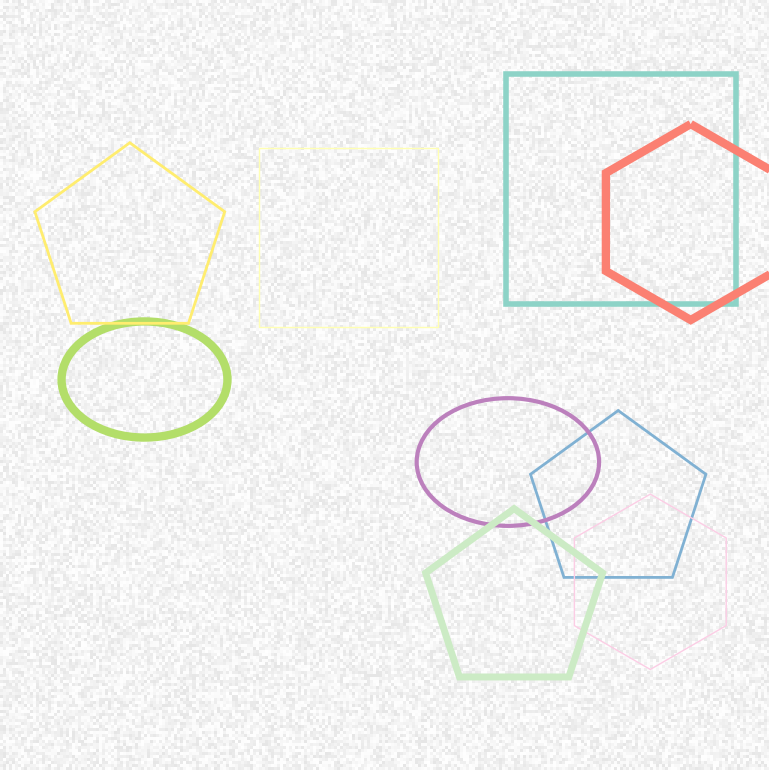[{"shape": "square", "thickness": 2, "radius": 0.75, "center": [0.806, 0.755]}, {"shape": "square", "thickness": 0.5, "radius": 0.58, "center": [0.452, 0.691]}, {"shape": "hexagon", "thickness": 3, "radius": 0.64, "center": [0.897, 0.712]}, {"shape": "pentagon", "thickness": 1, "radius": 0.6, "center": [0.803, 0.347]}, {"shape": "oval", "thickness": 3, "radius": 0.54, "center": [0.188, 0.507]}, {"shape": "hexagon", "thickness": 0.5, "radius": 0.57, "center": [0.845, 0.244]}, {"shape": "oval", "thickness": 1.5, "radius": 0.59, "center": [0.66, 0.4]}, {"shape": "pentagon", "thickness": 2.5, "radius": 0.6, "center": [0.668, 0.219]}, {"shape": "pentagon", "thickness": 1, "radius": 0.65, "center": [0.169, 0.685]}]